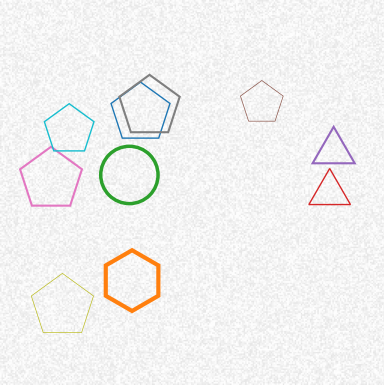[{"shape": "pentagon", "thickness": 1, "radius": 0.4, "center": [0.365, 0.706]}, {"shape": "hexagon", "thickness": 3, "radius": 0.39, "center": [0.343, 0.271]}, {"shape": "circle", "thickness": 2.5, "radius": 0.37, "center": [0.336, 0.546]}, {"shape": "triangle", "thickness": 1, "radius": 0.31, "center": [0.856, 0.5]}, {"shape": "triangle", "thickness": 1.5, "radius": 0.32, "center": [0.867, 0.607]}, {"shape": "pentagon", "thickness": 0.5, "radius": 0.29, "center": [0.68, 0.732]}, {"shape": "pentagon", "thickness": 1.5, "radius": 0.42, "center": [0.132, 0.534]}, {"shape": "pentagon", "thickness": 1.5, "radius": 0.41, "center": [0.388, 0.723]}, {"shape": "pentagon", "thickness": 0.5, "radius": 0.42, "center": [0.162, 0.205]}, {"shape": "pentagon", "thickness": 1, "radius": 0.34, "center": [0.18, 0.663]}]